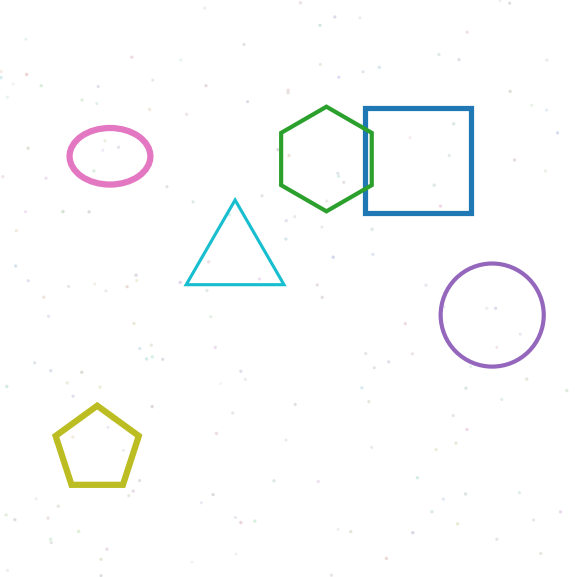[{"shape": "square", "thickness": 2.5, "radius": 0.46, "center": [0.724, 0.721]}, {"shape": "hexagon", "thickness": 2, "radius": 0.45, "center": [0.565, 0.724]}, {"shape": "circle", "thickness": 2, "radius": 0.45, "center": [0.852, 0.454]}, {"shape": "oval", "thickness": 3, "radius": 0.35, "center": [0.19, 0.729]}, {"shape": "pentagon", "thickness": 3, "radius": 0.38, "center": [0.168, 0.221]}, {"shape": "triangle", "thickness": 1.5, "radius": 0.49, "center": [0.407, 0.555]}]